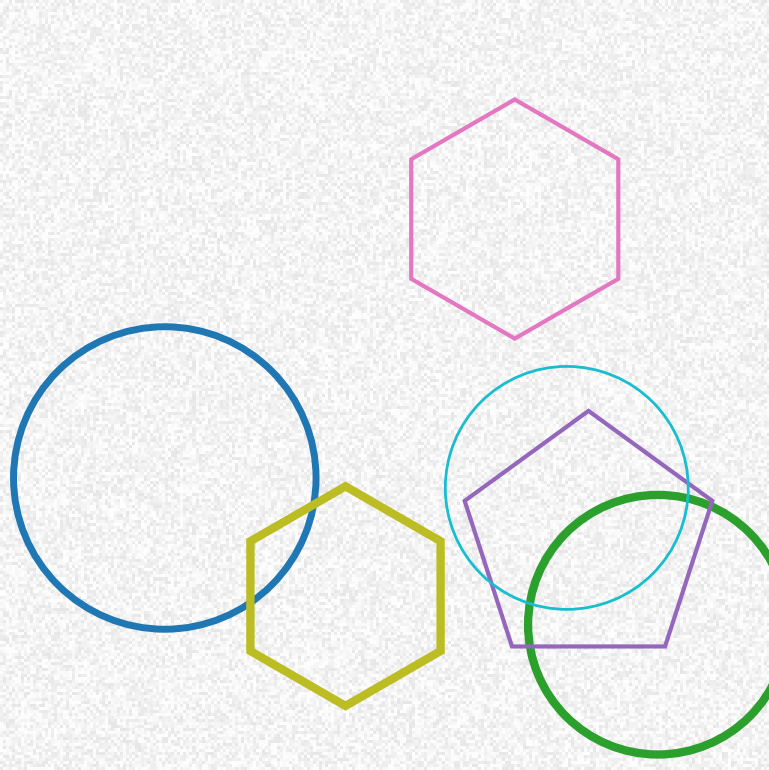[{"shape": "circle", "thickness": 2.5, "radius": 0.98, "center": [0.214, 0.379]}, {"shape": "circle", "thickness": 3, "radius": 0.84, "center": [0.854, 0.189]}, {"shape": "pentagon", "thickness": 1.5, "radius": 0.85, "center": [0.764, 0.297]}, {"shape": "hexagon", "thickness": 1.5, "radius": 0.78, "center": [0.669, 0.716]}, {"shape": "hexagon", "thickness": 3, "radius": 0.71, "center": [0.449, 0.226]}, {"shape": "circle", "thickness": 1, "radius": 0.79, "center": [0.736, 0.366]}]